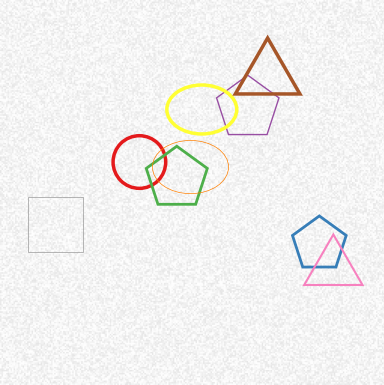[{"shape": "circle", "thickness": 2.5, "radius": 0.34, "center": [0.362, 0.579]}, {"shape": "pentagon", "thickness": 2, "radius": 0.37, "center": [0.829, 0.366]}, {"shape": "pentagon", "thickness": 2, "radius": 0.42, "center": [0.459, 0.537]}, {"shape": "pentagon", "thickness": 1, "radius": 0.43, "center": [0.644, 0.719]}, {"shape": "oval", "thickness": 0.5, "radius": 0.49, "center": [0.495, 0.566]}, {"shape": "oval", "thickness": 2.5, "radius": 0.45, "center": [0.524, 0.716]}, {"shape": "triangle", "thickness": 2.5, "radius": 0.48, "center": [0.695, 0.804]}, {"shape": "triangle", "thickness": 1.5, "radius": 0.44, "center": [0.866, 0.303]}, {"shape": "square", "thickness": 0.5, "radius": 0.36, "center": [0.143, 0.416]}]